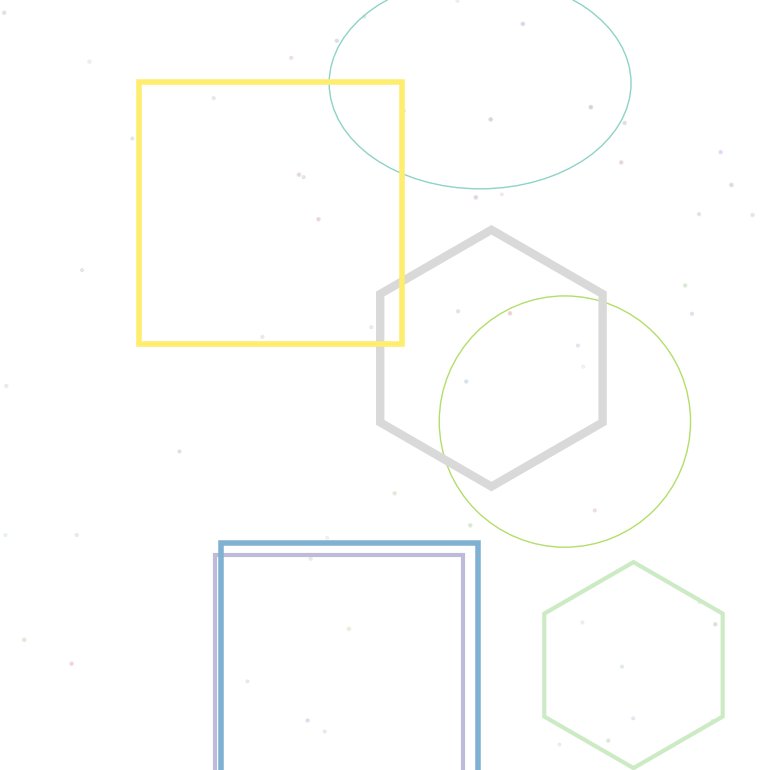[{"shape": "oval", "thickness": 0.5, "radius": 0.98, "center": [0.624, 0.892]}, {"shape": "square", "thickness": 1.5, "radius": 0.8, "center": [0.44, 0.119]}, {"shape": "square", "thickness": 2, "radius": 0.83, "center": [0.454, 0.127]}, {"shape": "circle", "thickness": 0.5, "radius": 0.82, "center": [0.734, 0.453]}, {"shape": "hexagon", "thickness": 3, "radius": 0.83, "center": [0.638, 0.535]}, {"shape": "hexagon", "thickness": 1.5, "radius": 0.67, "center": [0.823, 0.136]}, {"shape": "square", "thickness": 2, "radius": 0.85, "center": [0.351, 0.724]}]